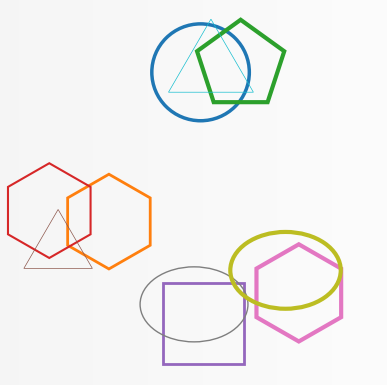[{"shape": "circle", "thickness": 2.5, "radius": 0.63, "center": [0.518, 0.812]}, {"shape": "hexagon", "thickness": 2, "radius": 0.62, "center": [0.281, 0.424]}, {"shape": "pentagon", "thickness": 3, "radius": 0.59, "center": [0.621, 0.83]}, {"shape": "hexagon", "thickness": 1.5, "radius": 0.62, "center": [0.127, 0.453]}, {"shape": "square", "thickness": 2, "radius": 0.52, "center": [0.525, 0.16]}, {"shape": "triangle", "thickness": 0.5, "radius": 0.51, "center": [0.15, 0.354]}, {"shape": "hexagon", "thickness": 3, "radius": 0.63, "center": [0.771, 0.239]}, {"shape": "oval", "thickness": 1, "radius": 0.7, "center": [0.501, 0.209]}, {"shape": "oval", "thickness": 3, "radius": 0.71, "center": [0.737, 0.298]}, {"shape": "triangle", "thickness": 0.5, "radius": 0.63, "center": [0.544, 0.824]}]